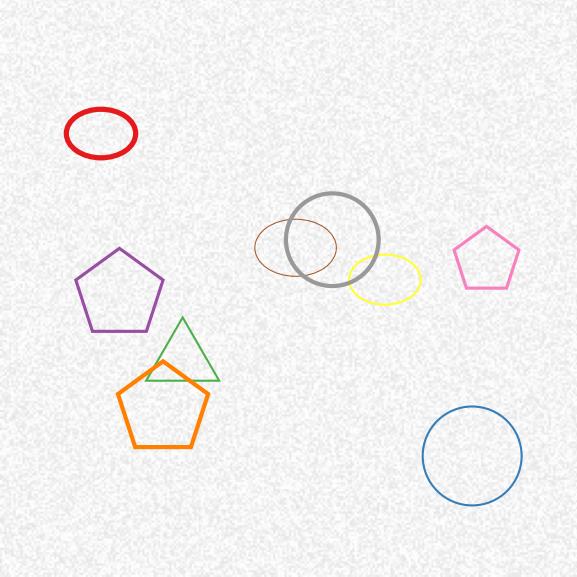[{"shape": "oval", "thickness": 2.5, "radius": 0.3, "center": [0.175, 0.768]}, {"shape": "circle", "thickness": 1, "radius": 0.43, "center": [0.818, 0.21]}, {"shape": "triangle", "thickness": 1, "radius": 0.37, "center": [0.316, 0.376]}, {"shape": "pentagon", "thickness": 1.5, "radius": 0.4, "center": [0.207, 0.49]}, {"shape": "pentagon", "thickness": 2, "radius": 0.41, "center": [0.282, 0.291]}, {"shape": "oval", "thickness": 1, "radius": 0.31, "center": [0.667, 0.515]}, {"shape": "oval", "thickness": 0.5, "radius": 0.35, "center": [0.512, 0.57]}, {"shape": "pentagon", "thickness": 1.5, "radius": 0.3, "center": [0.842, 0.548]}, {"shape": "circle", "thickness": 2, "radius": 0.4, "center": [0.575, 0.584]}]